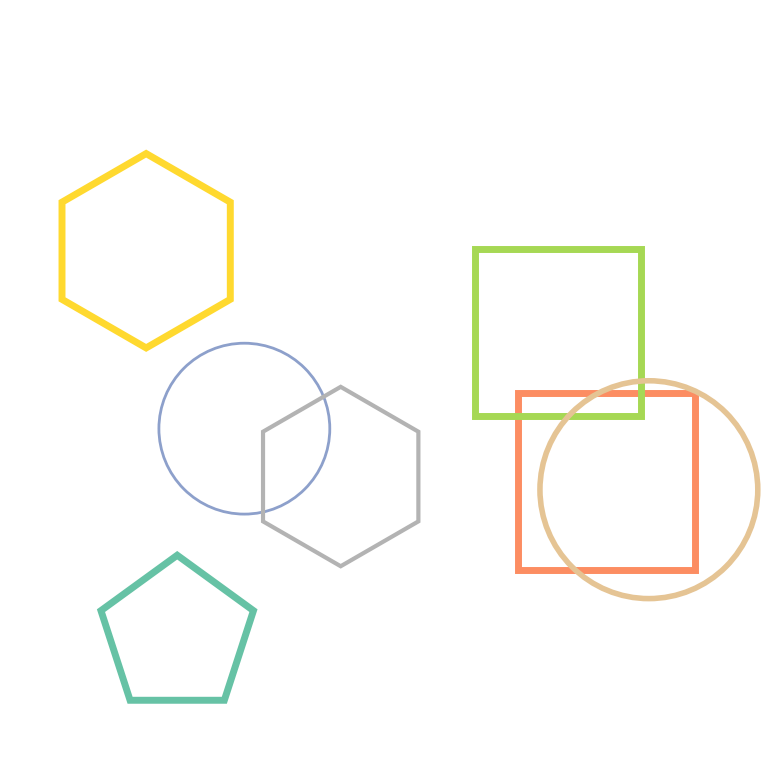[{"shape": "pentagon", "thickness": 2.5, "radius": 0.52, "center": [0.23, 0.175]}, {"shape": "square", "thickness": 2.5, "radius": 0.58, "center": [0.788, 0.375]}, {"shape": "circle", "thickness": 1, "radius": 0.55, "center": [0.317, 0.443]}, {"shape": "square", "thickness": 2.5, "radius": 0.54, "center": [0.725, 0.568]}, {"shape": "hexagon", "thickness": 2.5, "radius": 0.63, "center": [0.19, 0.674]}, {"shape": "circle", "thickness": 2, "radius": 0.71, "center": [0.843, 0.364]}, {"shape": "hexagon", "thickness": 1.5, "radius": 0.58, "center": [0.442, 0.381]}]